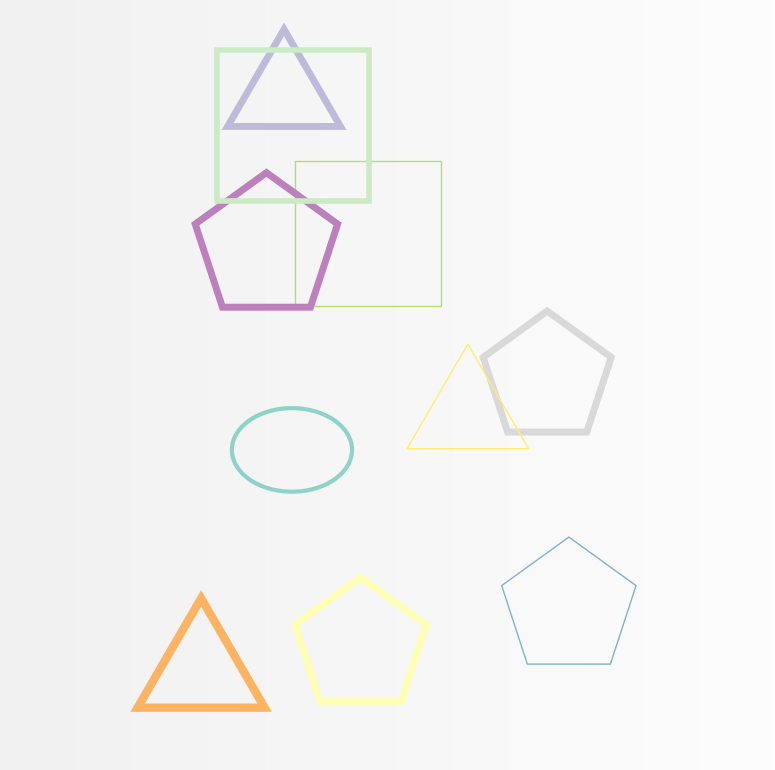[{"shape": "oval", "thickness": 1.5, "radius": 0.39, "center": [0.377, 0.416]}, {"shape": "pentagon", "thickness": 2.5, "radius": 0.44, "center": [0.465, 0.161]}, {"shape": "triangle", "thickness": 2.5, "radius": 0.42, "center": [0.366, 0.878]}, {"shape": "pentagon", "thickness": 0.5, "radius": 0.46, "center": [0.734, 0.211]}, {"shape": "triangle", "thickness": 3, "radius": 0.47, "center": [0.26, 0.128]}, {"shape": "square", "thickness": 0.5, "radius": 0.47, "center": [0.474, 0.697]}, {"shape": "pentagon", "thickness": 2.5, "radius": 0.43, "center": [0.706, 0.509]}, {"shape": "pentagon", "thickness": 2.5, "radius": 0.48, "center": [0.344, 0.679]}, {"shape": "square", "thickness": 2, "radius": 0.49, "center": [0.378, 0.837]}, {"shape": "triangle", "thickness": 0.5, "radius": 0.45, "center": [0.604, 0.463]}]